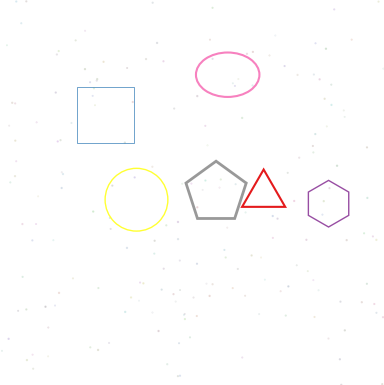[{"shape": "triangle", "thickness": 1.5, "radius": 0.32, "center": [0.685, 0.495]}, {"shape": "square", "thickness": 0.5, "radius": 0.37, "center": [0.275, 0.701]}, {"shape": "hexagon", "thickness": 1, "radius": 0.3, "center": [0.853, 0.471]}, {"shape": "circle", "thickness": 1, "radius": 0.41, "center": [0.354, 0.481]}, {"shape": "oval", "thickness": 1.5, "radius": 0.41, "center": [0.591, 0.806]}, {"shape": "pentagon", "thickness": 2, "radius": 0.41, "center": [0.561, 0.499]}]